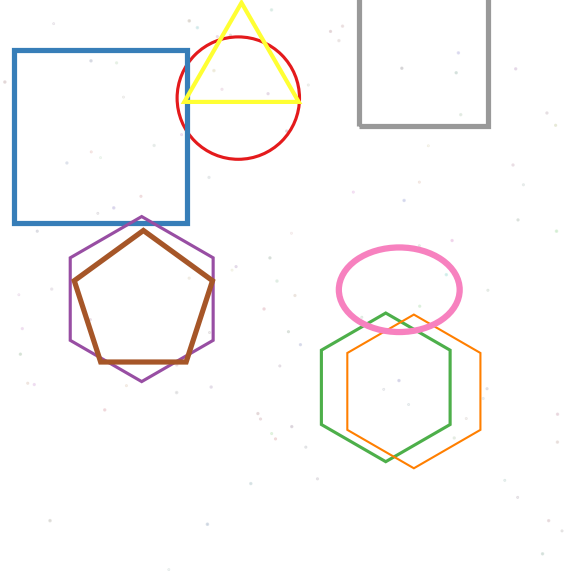[{"shape": "circle", "thickness": 1.5, "radius": 0.53, "center": [0.413, 0.829]}, {"shape": "square", "thickness": 2.5, "radius": 0.75, "center": [0.174, 0.763]}, {"shape": "hexagon", "thickness": 1.5, "radius": 0.64, "center": [0.668, 0.328]}, {"shape": "hexagon", "thickness": 1.5, "radius": 0.71, "center": [0.245, 0.481]}, {"shape": "hexagon", "thickness": 1, "radius": 0.67, "center": [0.717, 0.321]}, {"shape": "triangle", "thickness": 2, "radius": 0.57, "center": [0.418, 0.88]}, {"shape": "pentagon", "thickness": 2.5, "radius": 0.63, "center": [0.248, 0.474]}, {"shape": "oval", "thickness": 3, "radius": 0.52, "center": [0.691, 0.497]}, {"shape": "square", "thickness": 2.5, "radius": 0.56, "center": [0.733, 0.892]}]